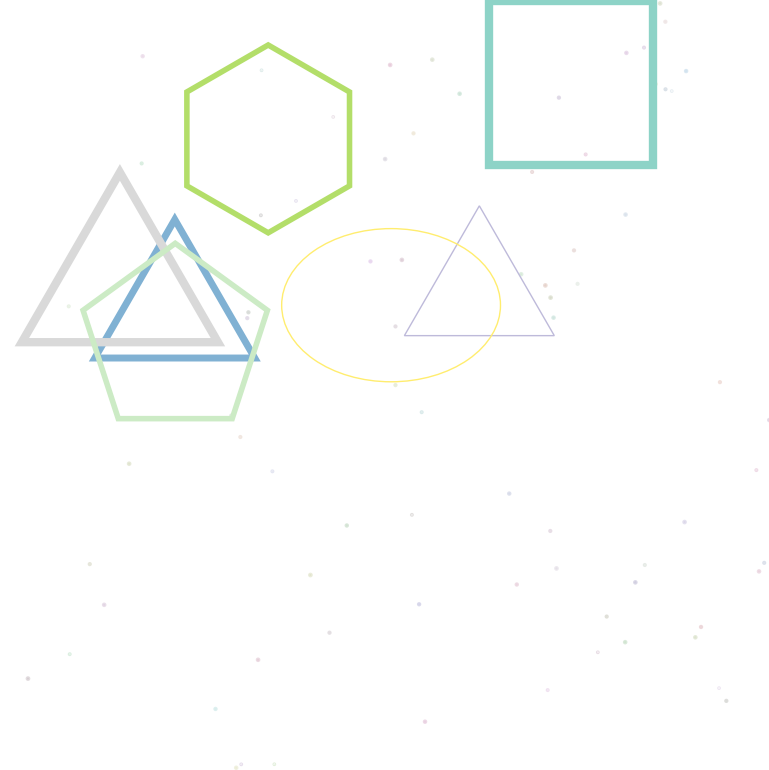[{"shape": "square", "thickness": 3, "radius": 0.53, "center": [0.742, 0.892]}, {"shape": "triangle", "thickness": 0.5, "radius": 0.56, "center": [0.623, 0.62]}, {"shape": "triangle", "thickness": 2.5, "radius": 0.6, "center": [0.227, 0.595]}, {"shape": "hexagon", "thickness": 2, "radius": 0.61, "center": [0.348, 0.82]}, {"shape": "triangle", "thickness": 3, "radius": 0.74, "center": [0.156, 0.629]}, {"shape": "pentagon", "thickness": 2, "radius": 0.63, "center": [0.228, 0.558]}, {"shape": "oval", "thickness": 0.5, "radius": 0.71, "center": [0.508, 0.604]}]